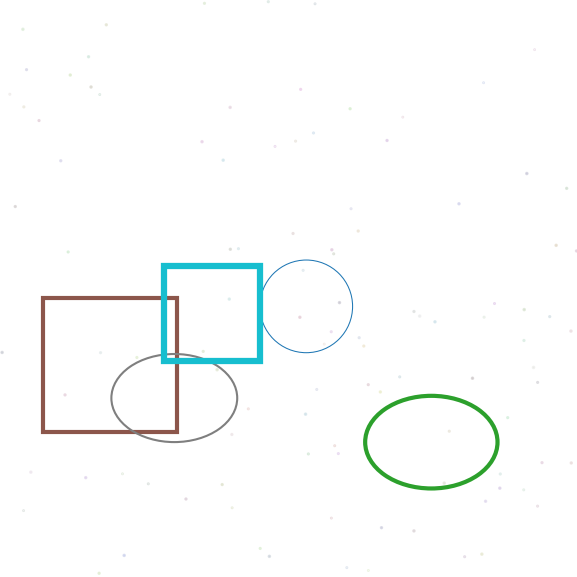[{"shape": "circle", "thickness": 0.5, "radius": 0.4, "center": [0.53, 0.469]}, {"shape": "oval", "thickness": 2, "radius": 0.57, "center": [0.747, 0.234]}, {"shape": "square", "thickness": 2, "radius": 0.58, "center": [0.191, 0.367]}, {"shape": "oval", "thickness": 1, "radius": 0.54, "center": [0.302, 0.31]}, {"shape": "square", "thickness": 3, "radius": 0.41, "center": [0.367, 0.456]}]